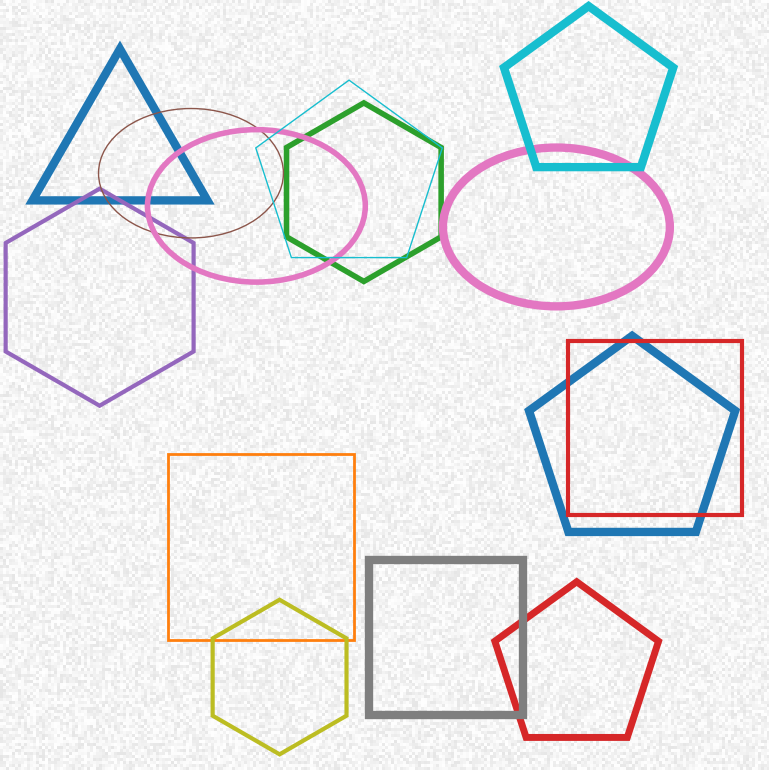[{"shape": "pentagon", "thickness": 3, "radius": 0.7, "center": [0.821, 0.423]}, {"shape": "triangle", "thickness": 3, "radius": 0.66, "center": [0.156, 0.805]}, {"shape": "square", "thickness": 1, "radius": 0.61, "center": [0.339, 0.29]}, {"shape": "hexagon", "thickness": 2, "radius": 0.58, "center": [0.473, 0.75]}, {"shape": "pentagon", "thickness": 2.5, "radius": 0.56, "center": [0.749, 0.133]}, {"shape": "square", "thickness": 1.5, "radius": 0.56, "center": [0.85, 0.445]}, {"shape": "hexagon", "thickness": 1.5, "radius": 0.7, "center": [0.129, 0.614]}, {"shape": "oval", "thickness": 0.5, "radius": 0.6, "center": [0.248, 0.775]}, {"shape": "oval", "thickness": 2, "radius": 0.71, "center": [0.333, 0.733]}, {"shape": "oval", "thickness": 3, "radius": 0.74, "center": [0.723, 0.705]}, {"shape": "square", "thickness": 3, "radius": 0.5, "center": [0.579, 0.172]}, {"shape": "hexagon", "thickness": 1.5, "radius": 0.5, "center": [0.363, 0.121]}, {"shape": "pentagon", "thickness": 3, "radius": 0.58, "center": [0.764, 0.876]}, {"shape": "pentagon", "thickness": 0.5, "radius": 0.64, "center": [0.453, 0.769]}]